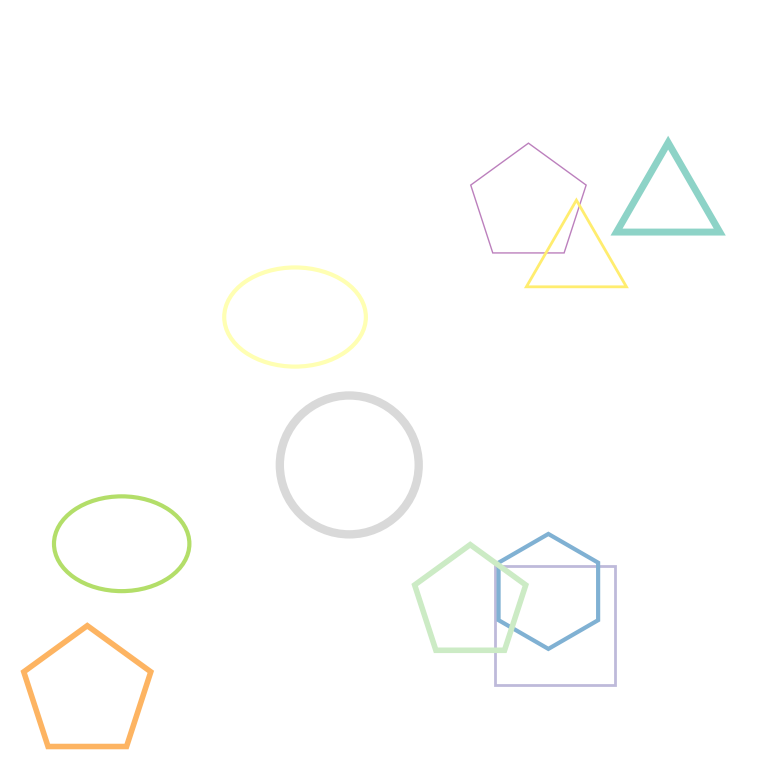[{"shape": "triangle", "thickness": 2.5, "radius": 0.39, "center": [0.868, 0.737]}, {"shape": "oval", "thickness": 1.5, "radius": 0.46, "center": [0.383, 0.588]}, {"shape": "square", "thickness": 1, "radius": 0.39, "center": [0.72, 0.188]}, {"shape": "hexagon", "thickness": 1.5, "radius": 0.37, "center": [0.712, 0.232]}, {"shape": "pentagon", "thickness": 2, "radius": 0.43, "center": [0.113, 0.101]}, {"shape": "oval", "thickness": 1.5, "radius": 0.44, "center": [0.158, 0.294]}, {"shape": "circle", "thickness": 3, "radius": 0.45, "center": [0.454, 0.396]}, {"shape": "pentagon", "thickness": 0.5, "radius": 0.39, "center": [0.686, 0.735]}, {"shape": "pentagon", "thickness": 2, "radius": 0.38, "center": [0.611, 0.217]}, {"shape": "triangle", "thickness": 1, "radius": 0.38, "center": [0.749, 0.665]}]